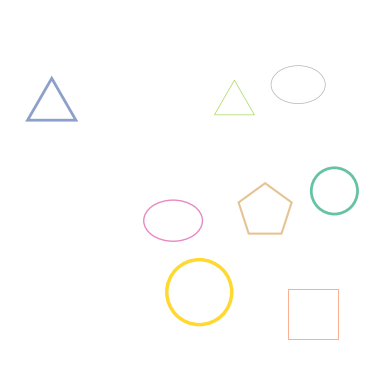[{"shape": "circle", "thickness": 2, "radius": 0.3, "center": [0.869, 0.504]}, {"shape": "square", "thickness": 0.5, "radius": 0.33, "center": [0.812, 0.185]}, {"shape": "triangle", "thickness": 2, "radius": 0.36, "center": [0.134, 0.724]}, {"shape": "oval", "thickness": 1, "radius": 0.38, "center": [0.45, 0.427]}, {"shape": "triangle", "thickness": 0.5, "radius": 0.3, "center": [0.609, 0.732]}, {"shape": "circle", "thickness": 2.5, "radius": 0.42, "center": [0.518, 0.241]}, {"shape": "pentagon", "thickness": 1.5, "radius": 0.36, "center": [0.689, 0.452]}, {"shape": "oval", "thickness": 0.5, "radius": 0.35, "center": [0.774, 0.78]}]